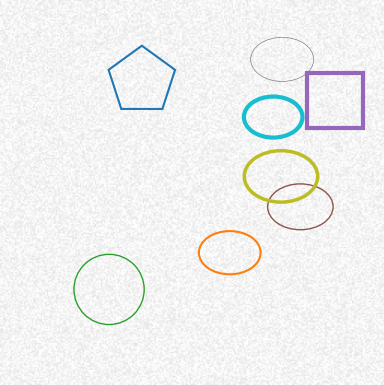[{"shape": "pentagon", "thickness": 1.5, "radius": 0.45, "center": [0.368, 0.791]}, {"shape": "oval", "thickness": 1.5, "radius": 0.4, "center": [0.597, 0.344]}, {"shape": "circle", "thickness": 1, "radius": 0.46, "center": [0.283, 0.248]}, {"shape": "square", "thickness": 3, "radius": 0.36, "center": [0.871, 0.739]}, {"shape": "oval", "thickness": 1, "radius": 0.43, "center": [0.78, 0.463]}, {"shape": "oval", "thickness": 0.5, "radius": 0.41, "center": [0.733, 0.846]}, {"shape": "oval", "thickness": 2.5, "radius": 0.48, "center": [0.73, 0.542]}, {"shape": "oval", "thickness": 3, "radius": 0.38, "center": [0.71, 0.696]}]